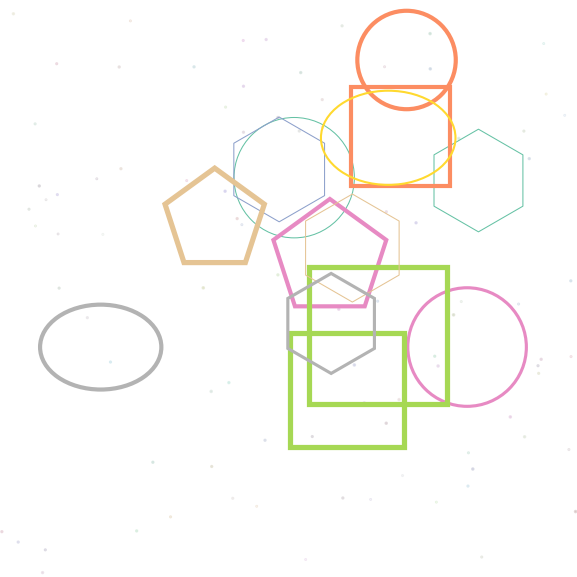[{"shape": "circle", "thickness": 0.5, "radius": 0.52, "center": [0.509, 0.691]}, {"shape": "hexagon", "thickness": 0.5, "radius": 0.44, "center": [0.828, 0.687]}, {"shape": "circle", "thickness": 2, "radius": 0.43, "center": [0.704, 0.895]}, {"shape": "square", "thickness": 2, "radius": 0.43, "center": [0.694, 0.762]}, {"shape": "hexagon", "thickness": 0.5, "radius": 0.45, "center": [0.483, 0.706]}, {"shape": "circle", "thickness": 1.5, "radius": 0.51, "center": [0.809, 0.398]}, {"shape": "pentagon", "thickness": 2, "radius": 0.51, "center": [0.571, 0.552]}, {"shape": "square", "thickness": 2.5, "radius": 0.49, "center": [0.601, 0.323]}, {"shape": "square", "thickness": 2.5, "radius": 0.6, "center": [0.654, 0.418]}, {"shape": "oval", "thickness": 1, "radius": 0.58, "center": [0.672, 0.761]}, {"shape": "pentagon", "thickness": 2.5, "radius": 0.45, "center": [0.372, 0.618]}, {"shape": "hexagon", "thickness": 0.5, "radius": 0.47, "center": [0.61, 0.57]}, {"shape": "hexagon", "thickness": 1.5, "radius": 0.43, "center": [0.573, 0.439]}, {"shape": "oval", "thickness": 2, "radius": 0.53, "center": [0.174, 0.398]}]